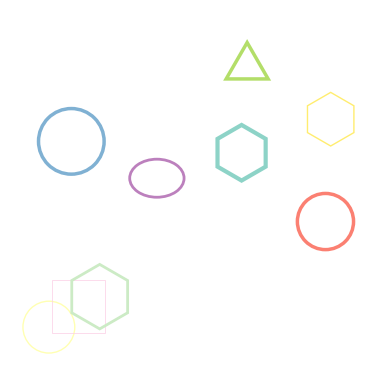[{"shape": "hexagon", "thickness": 3, "radius": 0.36, "center": [0.627, 0.603]}, {"shape": "circle", "thickness": 1, "radius": 0.34, "center": [0.127, 0.15]}, {"shape": "circle", "thickness": 2.5, "radius": 0.36, "center": [0.845, 0.425]}, {"shape": "circle", "thickness": 2.5, "radius": 0.43, "center": [0.185, 0.633]}, {"shape": "triangle", "thickness": 2.5, "radius": 0.32, "center": [0.642, 0.826]}, {"shape": "square", "thickness": 0.5, "radius": 0.34, "center": [0.204, 0.205]}, {"shape": "oval", "thickness": 2, "radius": 0.35, "center": [0.407, 0.537]}, {"shape": "hexagon", "thickness": 2, "radius": 0.42, "center": [0.259, 0.229]}, {"shape": "hexagon", "thickness": 1, "radius": 0.35, "center": [0.859, 0.69]}]